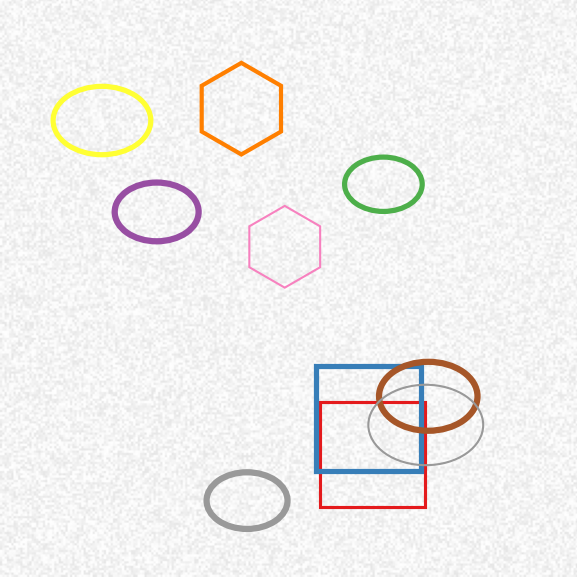[{"shape": "square", "thickness": 1.5, "radius": 0.46, "center": [0.645, 0.212]}, {"shape": "square", "thickness": 2.5, "radius": 0.45, "center": [0.638, 0.274]}, {"shape": "oval", "thickness": 2.5, "radius": 0.34, "center": [0.664, 0.68]}, {"shape": "oval", "thickness": 3, "radius": 0.36, "center": [0.271, 0.632]}, {"shape": "hexagon", "thickness": 2, "radius": 0.4, "center": [0.418, 0.811]}, {"shape": "oval", "thickness": 2.5, "radius": 0.42, "center": [0.177, 0.79]}, {"shape": "oval", "thickness": 3, "radius": 0.43, "center": [0.742, 0.313]}, {"shape": "hexagon", "thickness": 1, "radius": 0.35, "center": [0.493, 0.572]}, {"shape": "oval", "thickness": 1, "radius": 0.5, "center": [0.737, 0.263]}, {"shape": "oval", "thickness": 3, "radius": 0.35, "center": [0.428, 0.132]}]